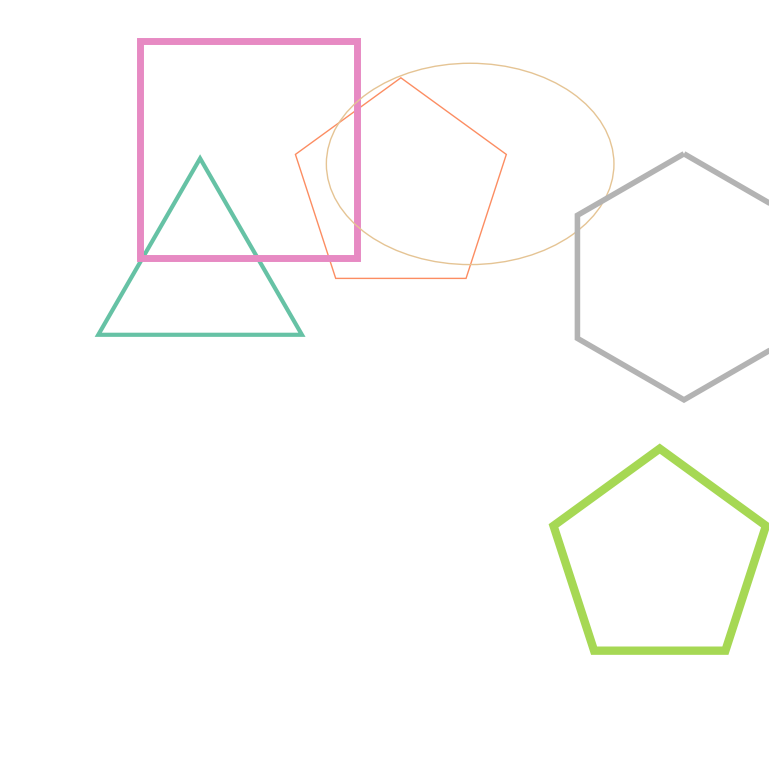[{"shape": "triangle", "thickness": 1.5, "radius": 0.76, "center": [0.26, 0.642]}, {"shape": "pentagon", "thickness": 0.5, "radius": 0.72, "center": [0.521, 0.755]}, {"shape": "square", "thickness": 2.5, "radius": 0.7, "center": [0.322, 0.806]}, {"shape": "pentagon", "thickness": 3, "radius": 0.73, "center": [0.857, 0.272]}, {"shape": "oval", "thickness": 0.5, "radius": 0.93, "center": [0.611, 0.787]}, {"shape": "hexagon", "thickness": 2, "radius": 0.8, "center": [0.888, 0.64]}]